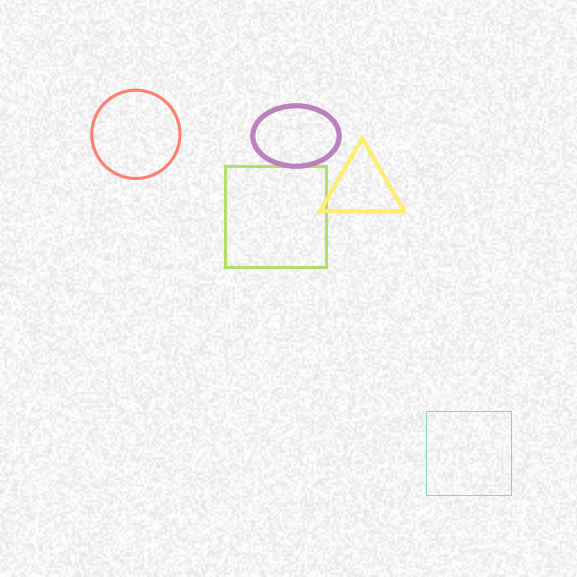[{"shape": "square", "thickness": 0.5, "radius": 0.36, "center": [0.811, 0.215]}, {"shape": "circle", "thickness": 1.5, "radius": 0.38, "center": [0.235, 0.767]}, {"shape": "square", "thickness": 1.5, "radius": 0.44, "center": [0.477, 0.624]}, {"shape": "oval", "thickness": 2.5, "radius": 0.37, "center": [0.513, 0.764]}, {"shape": "triangle", "thickness": 2, "radius": 0.42, "center": [0.627, 0.675]}]